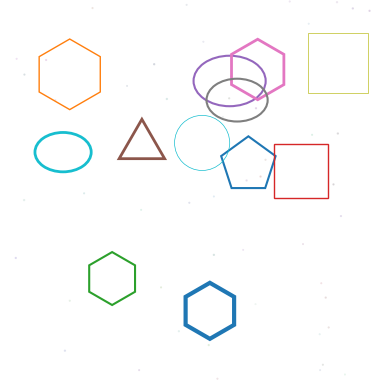[{"shape": "pentagon", "thickness": 1.5, "radius": 0.37, "center": [0.645, 0.572]}, {"shape": "hexagon", "thickness": 3, "radius": 0.36, "center": [0.545, 0.193]}, {"shape": "hexagon", "thickness": 1, "radius": 0.46, "center": [0.181, 0.807]}, {"shape": "hexagon", "thickness": 1.5, "radius": 0.34, "center": [0.291, 0.277]}, {"shape": "square", "thickness": 1, "radius": 0.35, "center": [0.782, 0.556]}, {"shape": "oval", "thickness": 1.5, "radius": 0.47, "center": [0.596, 0.79]}, {"shape": "triangle", "thickness": 2, "radius": 0.34, "center": [0.369, 0.622]}, {"shape": "hexagon", "thickness": 2, "radius": 0.39, "center": [0.669, 0.82]}, {"shape": "oval", "thickness": 1.5, "radius": 0.4, "center": [0.616, 0.74]}, {"shape": "square", "thickness": 0.5, "radius": 0.38, "center": [0.878, 0.836]}, {"shape": "oval", "thickness": 2, "radius": 0.37, "center": [0.164, 0.605]}, {"shape": "circle", "thickness": 0.5, "radius": 0.36, "center": [0.525, 0.629]}]